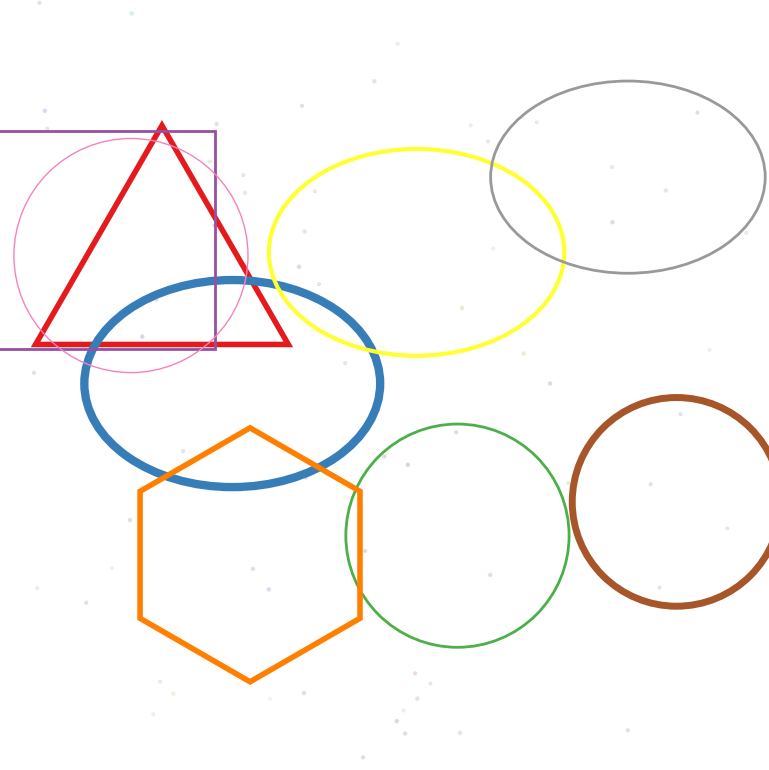[{"shape": "triangle", "thickness": 2, "radius": 0.95, "center": [0.21, 0.647]}, {"shape": "oval", "thickness": 3, "radius": 0.96, "center": [0.302, 0.502]}, {"shape": "circle", "thickness": 1, "radius": 0.72, "center": [0.594, 0.304]}, {"shape": "square", "thickness": 1, "radius": 0.71, "center": [0.138, 0.688]}, {"shape": "hexagon", "thickness": 2, "radius": 0.82, "center": [0.325, 0.279]}, {"shape": "oval", "thickness": 1.5, "radius": 0.96, "center": [0.541, 0.672]}, {"shape": "circle", "thickness": 2.5, "radius": 0.68, "center": [0.879, 0.348]}, {"shape": "circle", "thickness": 0.5, "radius": 0.76, "center": [0.17, 0.668]}, {"shape": "oval", "thickness": 1, "radius": 0.89, "center": [0.815, 0.77]}]